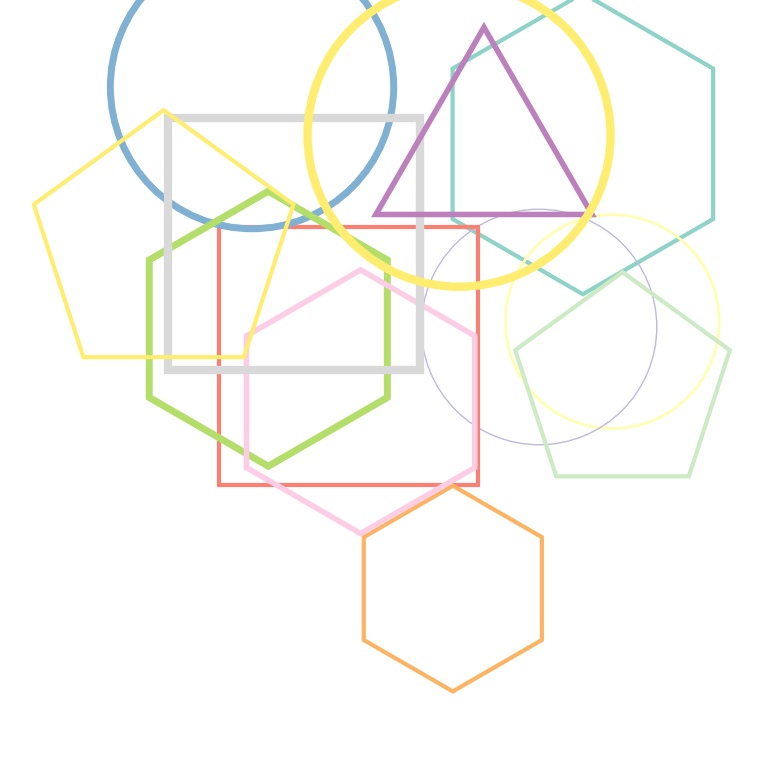[{"shape": "hexagon", "thickness": 1.5, "radius": 0.98, "center": [0.757, 0.813]}, {"shape": "circle", "thickness": 1, "radius": 0.69, "center": [0.795, 0.582]}, {"shape": "circle", "thickness": 0.5, "radius": 0.76, "center": [0.7, 0.575]}, {"shape": "square", "thickness": 1.5, "radius": 0.84, "center": [0.453, 0.538]}, {"shape": "circle", "thickness": 2.5, "radius": 0.92, "center": [0.327, 0.887]}, {"shape": "hexagon", "thickness": 1.5, "radius": 0.67, "center": [0.588, 0.236]}, {"shape": "hexagon", "thickness": 2.5, "radius": 0.89, "center": [0.348, 0.573]}, {"shape": "hexagon", "thickness": 2, "radius": 0.86, "center": [0.468, 0.478]}, {"shape": "square", "thickness": 3, "radius": 0.82, "center": [0.381, 0.683]}, {"shape": "triangle", "thickness": 2, "radius": 0.81, "center": [0.629, 0.802]}, {"shape": "pentagon", "thickness": 1.5, "radius": 0.73, "center": [0.808, 0.5]}, {"shape": "pentagon", "thickness": 1.5, "radius": 0.89, "center": [0.212, 0.68]}, {"shape": "circle", "thickness": 3, "radius": 0.98, "center": [0.596, 0.824]}]